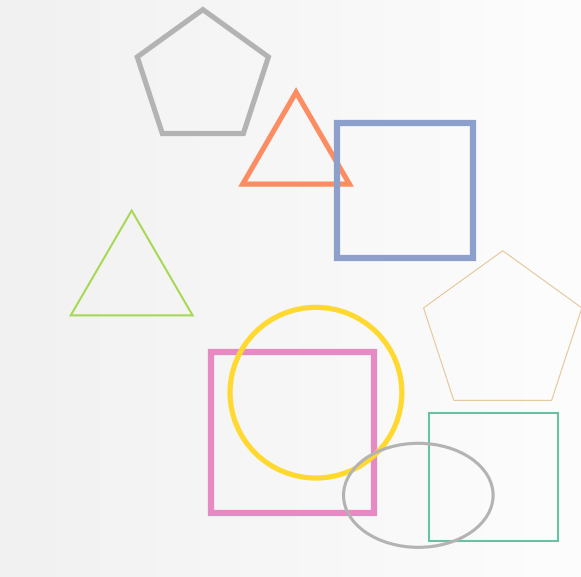[{"shape": "square", "thickness": 1, "radius": 0.55, "center": [0.849, 0.174]}, {"shape": "triangle", "thickness": 2.5, "radius": 0.53, "center": [0.509, 0.733]}, {"shape": "square", "thickness": 3, "radius": 0.59, "center": [0.696, 0.67]}, {"shape": "square", "thickness": 3, "radius": 0.7, "center": [0.504, 0.251]}, {"shape": "triangle", "thickness": 1, "radius": 0.61, "center": [0.227, 0.514]}, {"shape": "circle", "thickness": 2.5, "radius": 0.74, "center": [0.544, 0.319]}, {"shape": "pentagon", "thickness": 0.5, "radius": 0.72, "center": [0.865, 0.422]}, {"shape": "oval", "thickness": 1.5, "radius": 0.64, "center": [0.72, 0.141]}, {"shape": "pentagon", "thickness": 2.5, "radius": 0.59, "center": [0.349, 0.864]}]